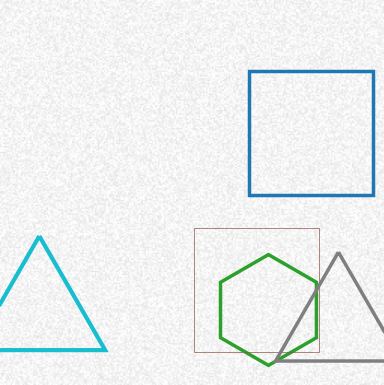[{"shape": "square", "thickness": 2.5, "radius": 0.81, "center": [0.807, 0.655]}, {"shape": "hexagon", "thickness": 2.5, "radius": 0.72, "center": [0.697, 0.195]}, {"shape": "square", "thickness": 0.5, "radius": 0.81, "center": [0.667, 0.246]}, {"shape": "triangle", "thickness": 2.5, "radius": 0.94, "center": [0.879, 0.157]}, {"shape": "triangle", "thickness": 3, "radius": 0.99, "center": [0.102, 0.189]}]